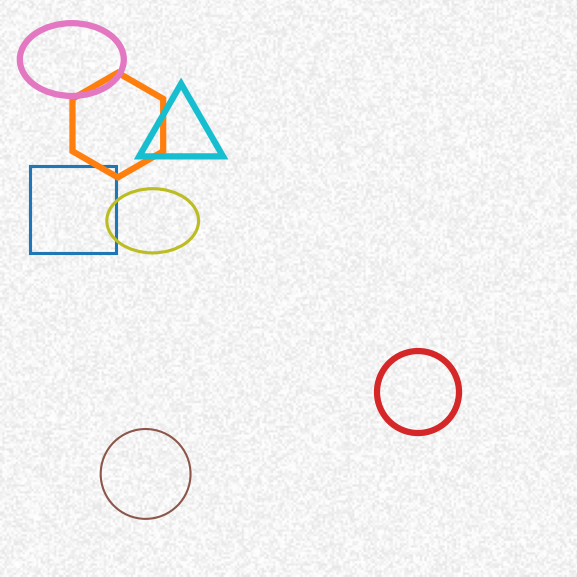[{"shape": "square", "thickness": 1.5, "radius": 0.37, "center": [0.126, 0.636]}, {"shape": "hexagon", "thickness": 3, "radius": 0.45, "center": [0.204, 0.783]}, {"shape": "circle", "thickness": 3, "radius": 0.35, "center": [0.724, 0.32]}, {"shape": "circle", "thickness": 1, "radius": 0.39, "center": [0.252, 0.178]}, {"shape": "oval", "thickness": 3, "radius": 0.45, "center": [0.124, 0.896]}, {"shape": "oval", "thickness": 1.5, "radius": 0.4, "center": [0.264, 0.617]}, {"shape": "triangle", "thickness": 3, "radius": 0.42, "center": [0.314, 0.77]}]